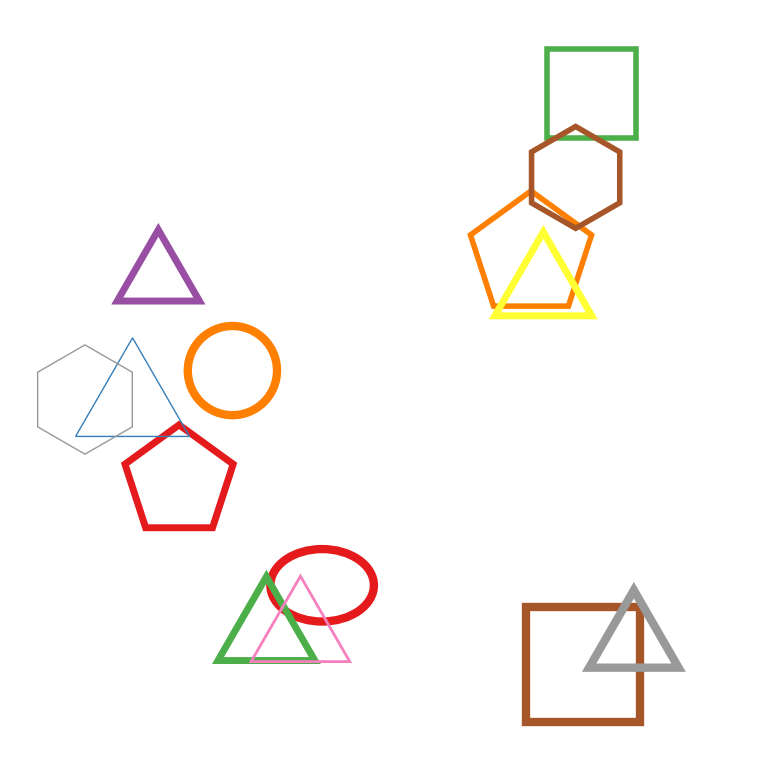[{"shape": "pentagon", "thickness": 2.5, "radius": 0.37, "center": [0.233, 0.374]}, {"shape": "oval", "thickness": 3, "radius": 0.34, "center": [0.418, 0.24]}, {"shape": "triangle", "thickness": 0.5, "radius": 0.43, "center": [0.172, 0.476]}, {"shape": "square", "thickness": 2, "radius": 0.29, "center": [0.768, 0.879]}, {"shape": "triangle", "thickness": 2.5, "radius": 0.36, "center": [0.346, 0.178]}, {"shape": "triangle", "thickness": 2.5, "radius": 0.31, "center": [0.206, 0.64]}, {"shape": "pentagon", "thickness": 2, "radius": 0.41, "center": [0.69, 0.669]}, {"shape": "circle", "thickness": 3, "radius": 0.29, "center": [0.302, 0.519]}, {"shape": "triangle", "thickness": 2.5, "radius": 0.36, "center": [0.706, 0.626]}, {"shape": "square", "thickness": 3, "radius": 0.37, "center": [0.757, 0.137]}, {"shape": "hexagon", "thickness": 2, "radius": 0.33, "center": [0.748, 0.77]}, {"shape": "triangle", "thickness": 1, "radius": 0.37, "center": [0.39, 0.178]}, {"shape": "hexagon", "thickness": 0.5, "radius": 0.35, "center": [0.11, 0.481]}, {"shape": "triangle", "thickness": 3, "radius": 0.34, "center": [0.823, 0.166]}]